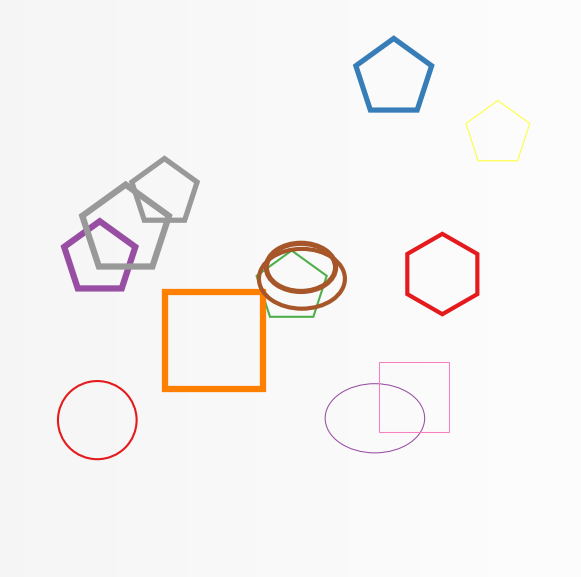[{"shape": "hexagon", "thickness": 2, "radius": 0.35, "center": [0.761, 0.525]}, {"shape": "circle", "thickness": 1, "radius": 0.34, "center": [0.167, 0.272]}, {"shape": "pentagon", "thickness": 2.5, "radius": 0.34, "center": [0.677, 0.864]}, {"shape": "pentagon", "thickness": 1, "radius": 0.32, "center": [0.502, 0.502]}, {"shape": "oval", "thickness": 0.5, "radius": 0.43, "center": [0.645, 0.275]}, {"shape": "pentagon", "thickness": 3, "radius": 0.32, "center": [0.172, 0.552]}, {"shape": "square", "thickness": 3, "radius": 0.42, "center": [0.368, 0.409]}, {"shape": "pentagon", "thickness": 0.5, "radius": 0.29, "center": [0.857, 0.767]}, {"shape": "oval", "thickness": 2.5, "radius": 0.3, "center": [0.518, 0.536]}, {"shape": "oval", "thickness": 2, "radius": 0.37, "center": [0.519, 0.516]}, {"shape": "square", "thickness": 0.5, "radius": 0.3, "center": [0.712, 0.312]}, {"shape": "pentagon", "thickness": 3, "radius": 0.39, "center": [0.216, 0.601]}, {"shape": "pentagon", "thickness": 2.5, "radius": 0.3, "center": [0.283, 0.666]}]